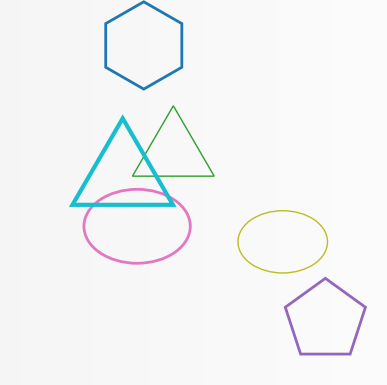[{"shape": "hexagon", "thickness": 2, "radius": 0.57, "center": [0.371, 0.882]}, {"shape": "triangle", "thickness": 1, "radius": 0.61, "center": [0.447, 0.603]}, {"shape": "pentagon", "thickness": 2, "radius": 0.54, "center": [0.84, 0.168]}, {"shape": "oval", "thickness": 2, "radius": 0.69, "center": [0.354, 0.412]}, {"shape": "oval", "thickness": 1, "radius": 0.58, "center": [0.73, 0.372]}, {"shape": "triangle", "thickness": 3, "radius": 0.75, "center": [0.317, 0.543]}]